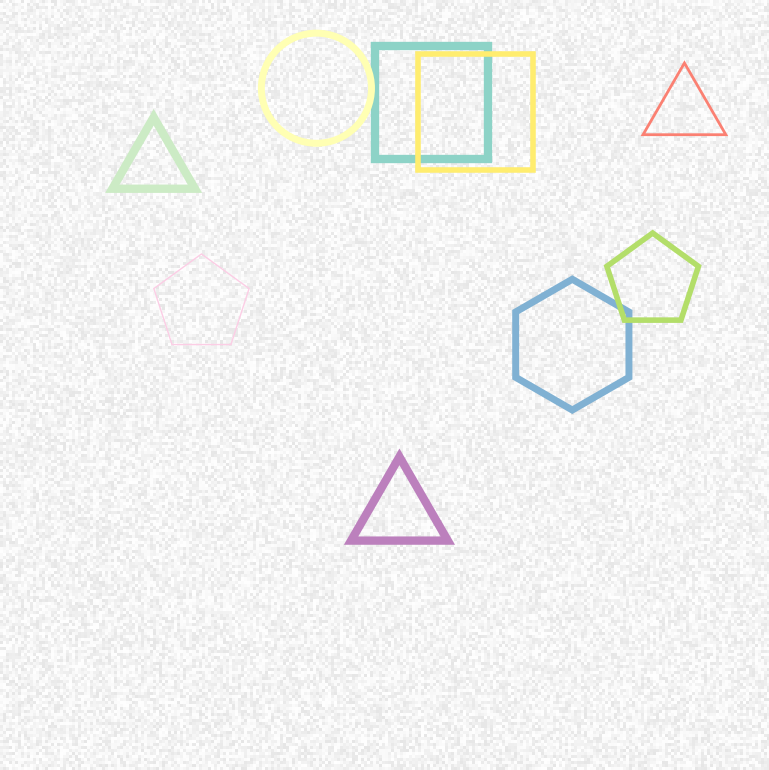[{"shape": "square", "thickness": 3, "radius": 0.37, "center": [0.56, 0.867]}, {"shape": "circle", "thickness": 2.5, "radius": 0.36, "center": [0.411, 0.885]}, {"shape": "triangle", "thickness": 1, "radius": 0.31, "center": [0.889, 0.856]}, {"shape": "hexagon", "thickness": 2.5, "radius": 0.42, "center": [0.743, 0.552]}, {"shape": "pentagon", "thickness": 2, "radius": 0.31, "center": [0.848, 0.635]}, {"shape": "pentagon", "thickness": 0.5, "radius": 0.33, "center": [0.262, 0.605]}, {"shape": "triangle", "thickness": 3, "radius": 0.36, "center": [0.519, 0.334]}, {"shape": "triangle", "thickness": 3, "radius": 0.31, "center": [0.2, 0.786]}, {"shape": "square", "thickness": 2, "radius": 0.37, "center": [0.617, 0.855]}]